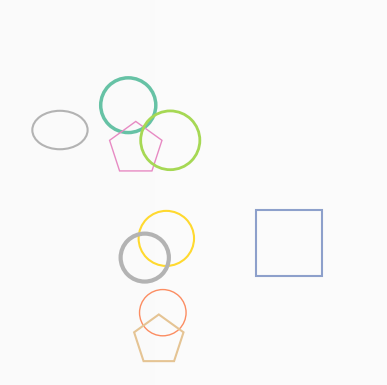[{"shape": "circle", "thickness": 2.5, "radius": 0.36, "center": [0.331, 0.727]}, {"shape": "circle", "thickness": 1, "radius": 0.3, "center": [0.42, 0.188]}, {"shape": "square", "thickness": 1.5, "radius": 0.43, "center": [0.746, 0.37]}, {"shape": "pentagon", "thickness": 1, "radius": 0.36, "center": [0.35, 0.614]}, {"shape": "circle", "thickness": 2, "radius": 0.38, "center": [0.439, 0.636]}, {"shape": "circle", "thickness": 1.5, "radius": 0.36, "center": [0.429, 0.381]}, {"shape": "pentagon", "thickness": 1.5, "radius": 0.34, "center": [0.41, 0.116]}, {"shape": "oval", "thickness": 1.5, "radius": 0.36, "center": [0.155, 0.662]}, {"shape": "circle", "thickness": 3, "radius": 0.31, "center": [0.374, 0.331]}]